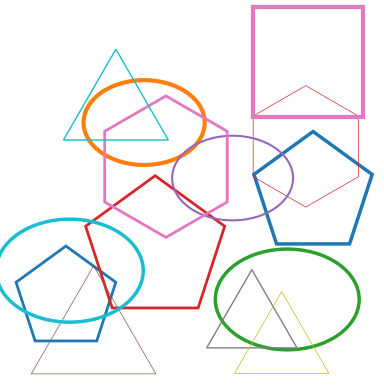[{"shape": "pentagon", "thickness": 2, "radius": 0.68, "center": [0.171, 0.225]}, {"shape": "pentagon", "thickness": 2.5, "radius": 0.81, "center": [0.813, 0.497]}, {"shape": "oval", "thickness": 3, "radius": 0.79, "center": [0.374, 0.682]}, {"shape": "oval", "thickness": 2.5, "radius": 0.93, "center": [0.746, 0.222]}, {"shape": "pentagon", "thickness": 2, "radius": 0.95, "center": [0.403, 0.354]}, {"shape": "hexagon", "thickness": 0.5, "radius": 0.79, "center": [0.794, 0.62]}, {"shape": "oval", "thickness": 1.5, "radius": 0.79, "center": [0.604, 0.538]}, {"shape": "triangle", "thickness": 0.5, "radius": 0.93, "center": [0.243, 0.122]}, {"shape": "hexagon", "thickness": 2, "radius": 0.92, "center": [0.431, 0.567]}, {"shape": "square", "thickness": 3, "radius": 0.71, "center": [0.8, 0.84]}, {"shape": "triangle", "thickness": 1, "radius": 0.68, "center": [0.654, 0.164]}, {"shape": "triangle", "thickness": 0.5, "radius": 0.71, "center": [0.732, 0.101]}, {"shape": "oval", "thickness": 2.5, "radius": 0.96, "center": [0.181, 0.297]}, {"shape": "triangle", "thickness": 1, "radius": 0.79, "center": [0.301, 0.715]}]